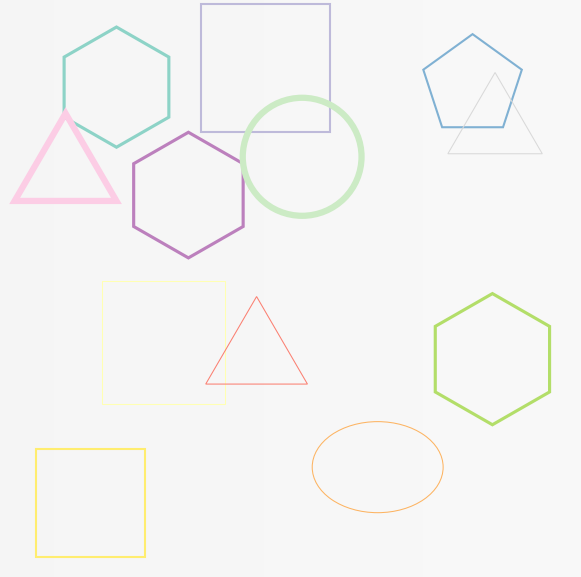[{"shape": "hexagon", "thickness": 1.5, "radius": 0.52, "center": [0.2, 0.848]}, {"shape": "square", "thickness": 0.5, "radius": 0.53, "center": [0.281, 0.406]}, {"shape": "square", "thickness": 1, "radius": 0.56, "center": [0.456, 0.882]}, {"shape": "triangle", "thickness": 0.5, "radius": 0.51, "center": [0.441, 0.385]}, {"shape": "pentagon", "thickness": 1, "radius": 0.45, "center": [0.813, 0.851]}, {"shape": "oval", "thickness": 0.5, "radius": 0.56, "center": [0.65, 0.19]}, {"shape": "hexagon", "thickness": 1.5, "radius": 0.57, "center": [0.847, 0.377]}, {"shape": "triangle", "thickness": 3, "radius": 0.51, "center": [0.113, 0.702]}, {"shape": "triangle", "thickness": 0.5, "radius": 0.47, "center": [0.852, 0.78]}, {"shape": "hexagon", "thickness": 1.5, "radius": 0.54, "center": [0.324, 0.661]}, {"shape": "circle", "thickness": 3, "radius": 0.51, "center": [0.52, 0.728]}, {"shape": "square", "thickness": 1, "radius": 0.47, "center": [0.156, 0.128]}]